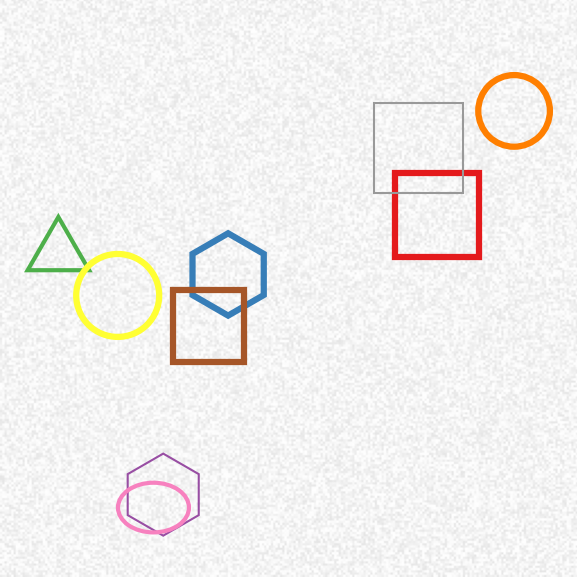[{"shape": "square", "thickness": 3, "radius": 0.36, "center": [0.757, 0.627]}, {"shape": "hexagon", "thickness": 3, "radius": 0.36, "center": [0.395, 0.524]}, {"shape": "triangle", "thickness": 2, "radius": 0.31, "center": [0.101, 0.562]}, {"shape": "hexagon", "thickness": 1, "radius": 0.36, "center": [0.283, 0.143]}, {"shape": "circle", "thickness": 3, "radius": 0.31, "center": [0.89, 0.807]}, {"shape": "circle", "thickness": 3, "radius": 0.36, "center": [0.204, 0.488]}, {"shape": "square", "thickness": 3, "radius": 0.31, "center": [0.361, 0.435]}, {"shape": "oval", "thickness": 2, "radius": 0.31, "center": [0.266, 0.12]}, {"shape": "square", "thickness": 1, "radius": 0.39, "center": [0.725, 0.742]}]